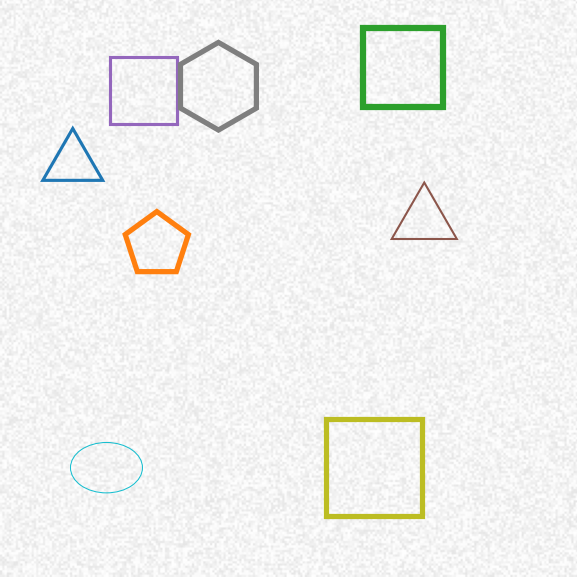[{"shape": "triangle", "thickness": 1.5, "radius": 0.3, "center": [0.126, 0.717]}, {"shape": "pentagon", "thickness": 2.5, "radius": 0.29, "center": [0.272, 0.575]}, {"shape": "square", "thickness": 3, "radius": 0.34, "center": [0.698, 0.883]}, {"shape": "square", "thickness": 1.5, "radius": 0.29, "center": [0.248, 0.842]}, {"shape": "triangle", "thickness": 1, "radius": 0.33, "center": [0.735, 0.618]}, {"shape": "hexagon", "thickness": 2.5, "radius": 0.38, "center": [0.378, 0.85]}, {"shape": "square", "thickness": 2.5, "radius": 0.42, "center": [0.647, 0.19]}, {"shape": "oval", "thickness": 0.5, "radius": 0.31, "center": [0.184, 0.189]}]